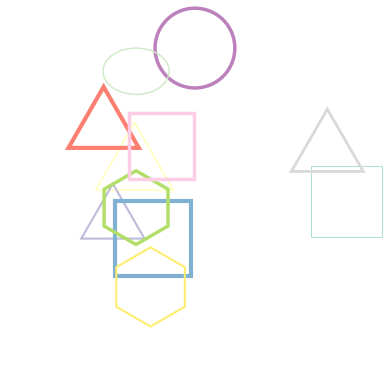[{"shape": "square", "thickness": 0.5, "radius": 0.47, "center": [0.9, 0.476]}, {"shape": "triangle", "thickness": 1, "radius": 0.58, "center": [0.35, 0.564]}, {"shape": "triangle", "thickness": 1.5, "radius": 0.47, "center": [0.293, 0.428]}, {"shape": "triangle", "thickness": 3, "radius": 0.53, "center": [0.269, 0.669]}, {"shape": "square", "thickness": 3, "radius": 0.49, "center": [0.397, 0.381]}, {"shape": "hexagon", "thickness": 2.5, "radius": 0.48, "center": [0.353, 0.461]}, {"shape": "square", "thickness": 2.5, "radius": 0.42, "center": [0.419, 0.621]}, {"shape": "triangle", "thickness": 2, "radius": 0.54, "center": [0.85, 0.609]}, {"shape": "circle", "thickness": 2.5, "radius": 0.52, "center": [0.506, 0.875]}, {"shape": "oval", "thickness": 1, "radius": 0.43, "center": [0.353, 0.815]}, {"shape": "hexagon", "thickness": 1.5, "radius": 0.51, "center": [0.391, 0.255]}]